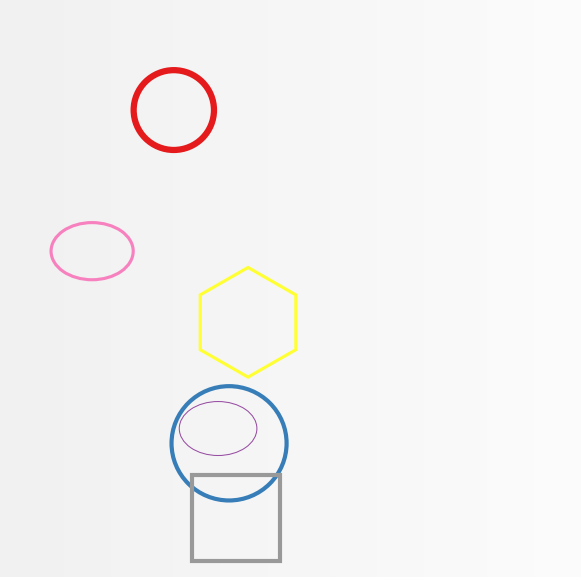[{"shape": "circle", "thickness": 3, "radius": 0.35, "center": [0.299, 0.809]}, {"shape": "circle", "thickness": 2, "radius": 0.49, "center": [0.394, 0.231]}, {"shape": "oval", "thickness": 0.5, "radius": 0.33, "center": [0.375, 0.257]}, {"shape": "hexagon", "thickness": 1.5, "radius": 0.47, "center": [0.427, 0.441]}, {"shape": "oval", "thickness": 1.5, "radius": 0.35, "center": [0.159, 0.564]}, {"shape": "square", "thickness": 2, "radius": 0.37, "center": [0.406, 0.102]}]